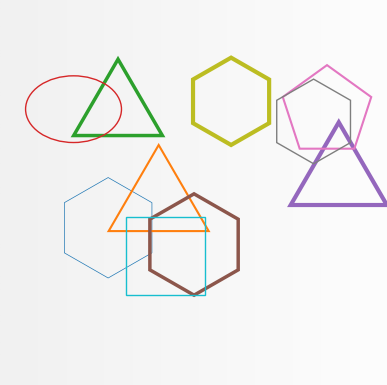[{"shape": "hexagon", "thickness": 0.5, "radius": 0.65, "center": [0.279, 0.408]}, {"shape": "triangle", "thickness": 1.5, "radius": 0.75, "center": [0.409, 0.474]}, {"shape": "triangle", "thickness": 2.5, "radius": 0.66, "center": [0.305, 0.714]}, {"shape": "oval", "thickness": 1, "radius": 0.62, "center": [0.19, 0.716]}, {"shape": "triangle", "thickness": 3, "radius": 0.72, "center": [0.874, 0.539]}, {"shape": "hexagon", "thickness": 2.5, "radius": 0.66, "center": [0.501, 0.365]}, {"shape": "pentagon", "thickness": 1.5, "radius": 0.6, "center": [0.844, 0.711]}, {"shape": "hexagon", "thickness": 1, "radius": 0.55, "center": [0.809, 0.685]}, {"shape": "hexagon", "thickness": 3, "radius": 0.57, "center": [0.596, 0.737]}, {"shape": "square", "thickness": 1, "radius": 0.51, "center": [0.428, 0.335]}]